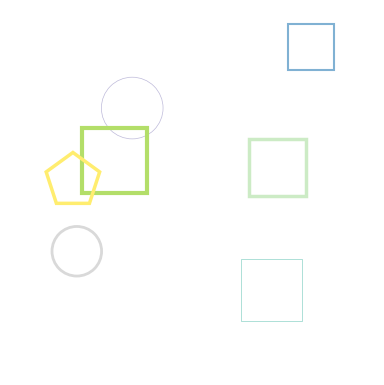[{"shape": "square", "thickness": 0.5, "radius": 0.4, "center": [0.705, 0.247]}, {"shape": "circle", "thickness": 0.5, "radius": 0.4, "center": [0.343, 0.719]}, {"shape": "square", "thickness": 1.5, "radius": 0.3, "center": [0.807, 0.878]}, {"shape": "square", "thickness": 3, "radius": 0.42, "center": [0.298, 0.583]}, {"shape": "circle", "thickness": 2, "radius": 0.32, "center": [0.199, 0.347]}, {"shape": "square", "thickness": 2.5, "radius": 0.37, "center": [0.721, 0.565]}, {"shape": "pentagon", "thickness": 2.5, "radius": 0.37, "center": [0.189, 0.531]}]